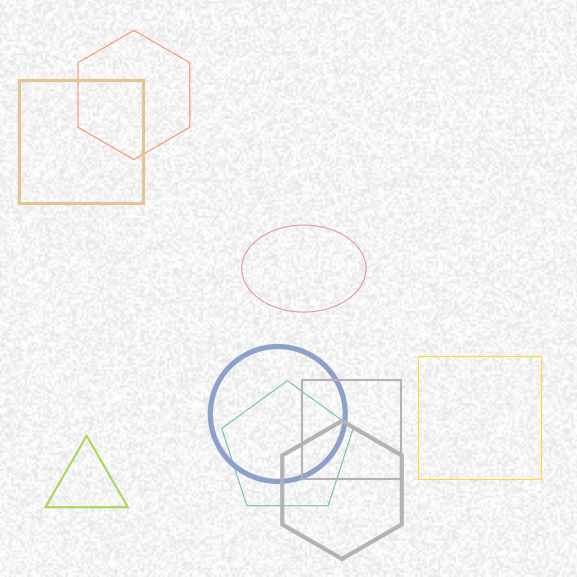[{"shape": "pentagon", "thickness": 0.5, "radius": 0.6, "center": [0.498, 0.22]}, {"shape": "hexagon", "thickness": 0.5, "radius": 0.56, "center": [0.232, 0.835]}, {"shape": "circle", "thickness": 2.5, "radius": 0.58, "center": [0.481, 0.282]}, {"shape": "oval", "thickness": 0.5, "radius": 0.54, "center": [0.526, 0.534]}, {"shape": "triangle", "thickness": 1, "radius": 0.41, "center": [0.15, 0.162]}, {"shape": "square", "thickness": 0.5, "radius": 0.53, "center": [0.83, 0.276]}, {"shape": "square", "thickness": 1.5, "radius": 0.53, "center": [0.14, 0.754]}, {"shape": "hexagon", "thickness": 2, "radius": 0.6, "center": [0.592, 0.151]}, {"shape": "square", "thickness": 1, "radius": 0.43, "center": [0.609, 0.256]}]